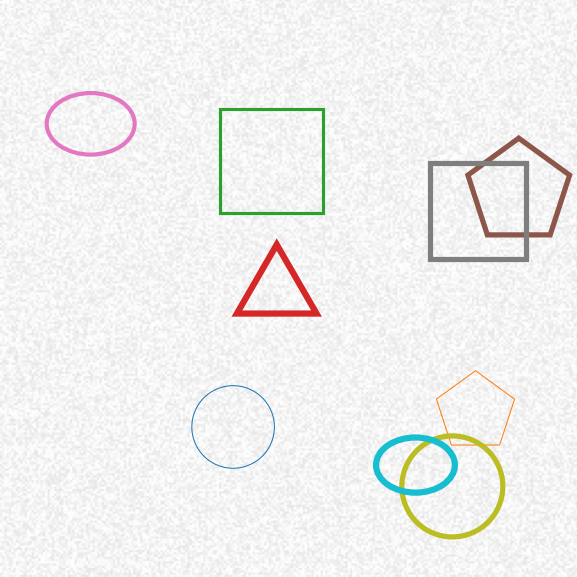[{"shape": "circle", "thickness": 0.5, "radius": 0.36, "center": [0.404, 0.26]}, {"shape": "pentagon", "thickness": 0.5, "radius": 0.36, "center": [0.823, 0.286]}, {"shape": "square", "thickness": 1.5, "radius": 0.45, "center": [0.47, 0.72]}, {"shape": "triangle", "thickness": 3, "radius": 0.4, "center": [0.479, 0.496]}, {"shape": "pentagon", "thickness": 2.5, "radius": 0.46, "center": [0.898, 0.667]}, {"shape": "oval", "thickness": 2, "radius": 0.38, "center": [0.157, 0.785]}, {"shape": "square", "thickness": 2.5, "radius": 0.41, "center": [0.827, 0.634]}, {"shape": "circle", "thickness": 2.5, "radius": 0.44, "center": [0.783, 0.157]}, {"shape": "oval", "thickness": 3, "radius": 0.34, "center": [0.719, 0.194]}]